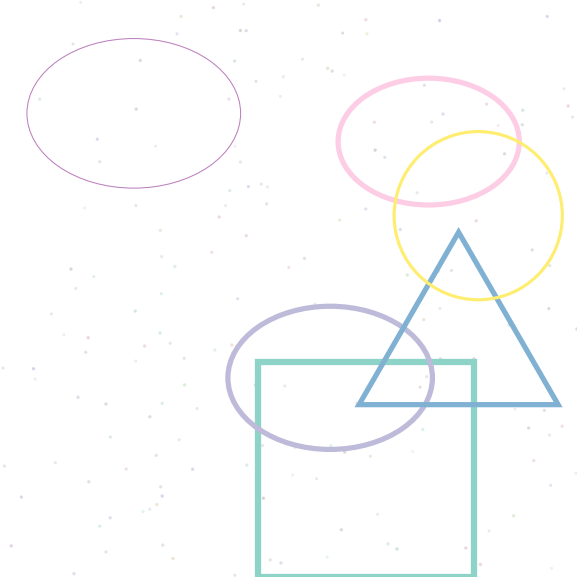[{"shape": "square", "thickness": 3, "radius": 0.93, "center": [0.634, 0.186]}, {"shape": "oval", "thickness": 2.5, "radius": 0.89, "center": [0.572, 0.345]}, {"shape": "triangle", "thickness": 2.5, "radius": 1.0, "center": [0.794, 0.398]}, {"shape": "oval", "thickness": 2.5, "radius": 0.78, "center": [0.742, 0.754]}, {"shape": "oval", "thickness": 0.5, "radius": 0.92, "center": [0.232, 0.803]}, {"shape": "circle", "thickness": 1.5, "radius": 0.73, "center": [0.828, 0.626]}]